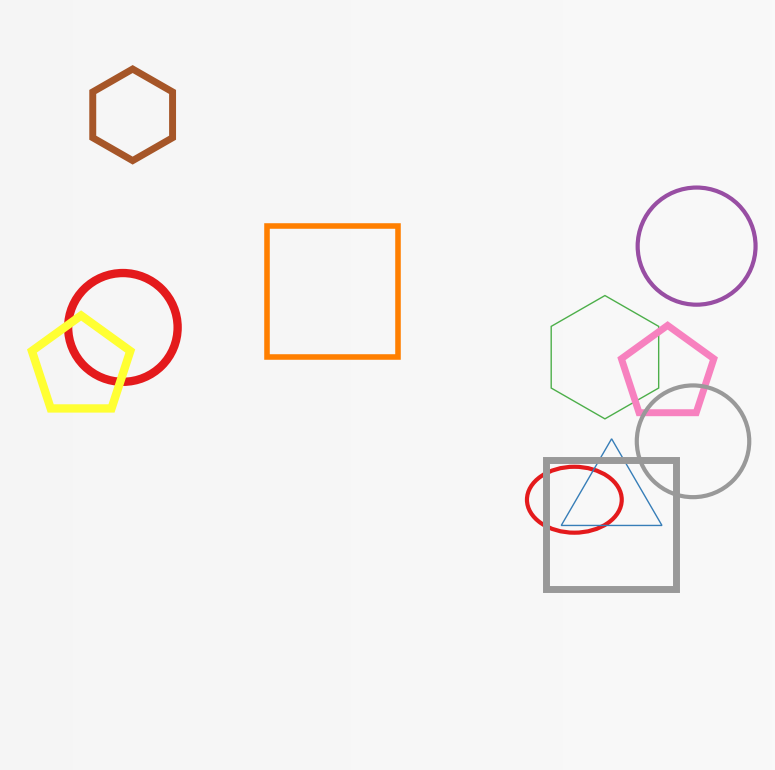[{"shape": "circle", "thickness": 3, "radius": 0.35, "center": [0.159, 0.575]}, {"shape": "oval", "thickness": 1.5, "radius": 0.31, "center": [0.741, 0.351]}, {"shape": "triangle", "thickness": 0.5, "radius": 0.38, "center": [0.789, 0.355]}, {"shape": "hexagon", "thickness": 0.5, "radius": 0.4, "center": [0.781, 0.536]}, {"shape": "circle", "thickness": 1.5, "radius": 0.38, "center": [0.899, 0.68]}, {"shape": "square", "thickness": 2, "radius": 0.42, "center": [0.429, 0.622]}, {"shape": "pentagon", "thickness": 3, "radius": 0.33, "center": [0.105, 0.524]}, {"shape": "hexagon", "thickness": 2.5, "radius": 0.3, "center": [0.171, 0.851]}, {"shape": "pentagon", "thickness": 2.5, "radius": 0.31, "center": [0.861, 0.515]}, {"shape": "circle", "thickness": 1.5, "radius": 0.36, "center": [0.894, 0.427]}, {"shape": "square", "thickness": 2.5, "radius": 0.42, "center": [0.789, 0.319]}]